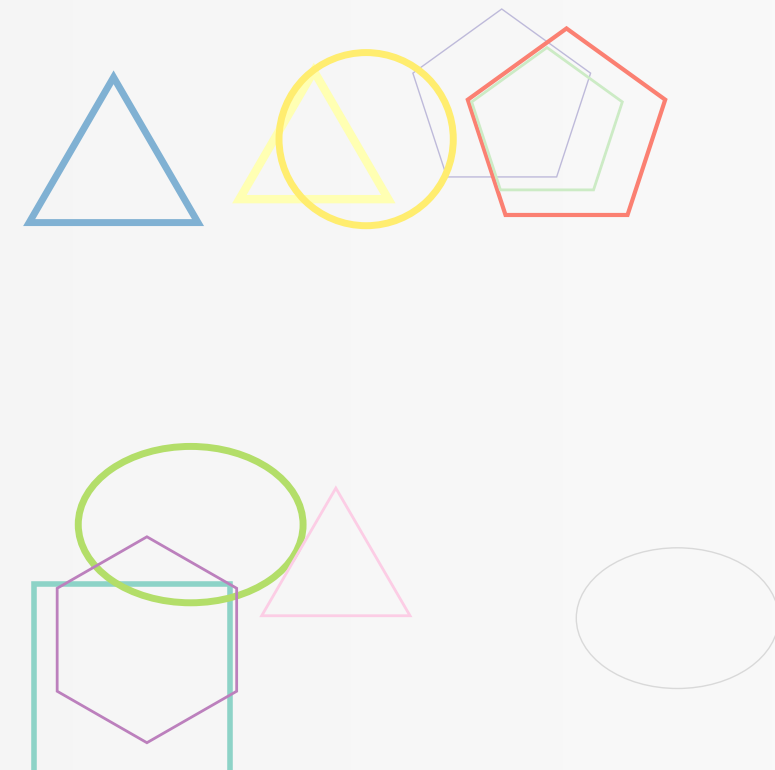[{"shape": "square", "thickness": 2, "radius": 0.63, "center": [0.17, 0.116]}, {"shape": "triangle", "thickness": 3, "radius": 0.55, "center": [0.405, 0.797]}, {"shape": "pentagon", "thickness": 0.5, "radius": 0.6, "center": [0.647, 0.868]}, {"shape": "pentagon", "thickness": 1.5, "radius": 0.67, "center": [0.731, 0.829]}, {"shape": "triangle", "thickness": 2.5, "radius": 0.63, "center": [0.147, 0.774]}, {"shape": "oval", "thickness": 2.5, "radius": 0.73, "center": [0.246, 0.319]}, {"shape": "triangle", "thickness": 1, "radius": 0.55, "center": [0.433, 0.256]}, {"shape": "oval", "thickness": 0.5, "radius": 0.65, "center": [0.874, 0.197]}, {"shape": "hexagon", "thickness": 1, "radius": 0.67, "center": [0.19, 0.169]}, {"shape": "pentagon", "thickness": 1, "radius": 0.51, "center": [0.706, 0.836]}, {"shape": "circle", "thickness": 2.5, "radius": 0.56, "center": [0.472, 0.819]}]